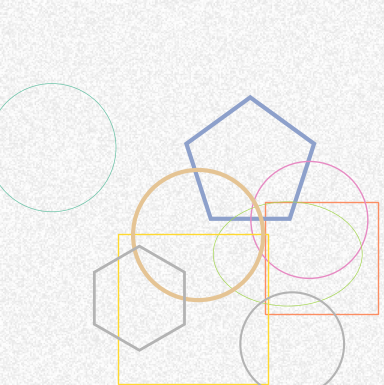[{"shape": "circle", "thickness": 0.5, "radius": 0.83, "center": [0.135, 0.616]}, {"shape": "square", "thickness": 1, "radius": 0.73, "center": [0.835, 0.331]}, {"shape": "pentagon", "thickness": 3, "radius": 0.87, "center": [0.65, 0.573]}, {"shape": "circle", "thickness": 1, "radius": 0.76, "center": [0.804, 0.429]}, {"shape": "oval", "thickness": 0.5, "radius": 0.97, "center": [0.747, 0.34]}, {"shape": "square", "thickness": 1, "radius": 0.98, "center": [0.502, 0.197]}, {"shape": "circle", "thickness": 3, "radius": 0.85, "center": [0.515, 0.39]}, {"shape": "hexagon", "thickness": 2, "radius": 0.68, "center": [0.362, 0.225]}, {"shape": "circle", "thickness": 1.5, "radius": 0.67, "center": [0.759, 0.106]}]